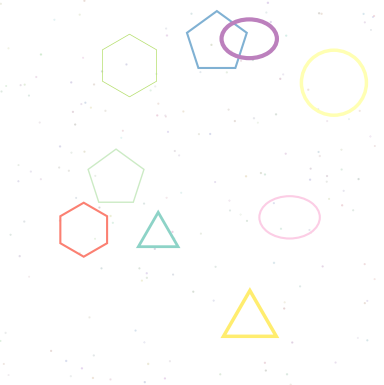[{"shape": "triangle", "thickness": 2, "radius": 0.3, "center": [0.411, 0.389]}, {"shape": "circle", "thickness": 2.5, "radius": 0.42, "center": [0.867, 0.785]}, {"shape": "hexagon", "thickness": 1.5, "radius": 0.35, "center": [0.217, 0.403]}, {"shape": "pentagon", "thickness": 1.5, "radius": 0.41, "center": [0.563, 0.89]}, {"shape": "hexagon", "thickness": 0.5, "radius": 0.41, "center": [0.336, 0.83]}, {"shape": "oval", "thickness": 1.5, "radius": 0.39, "center": [0.752, 0.435]}, {"shape": "oval", "thickness": 3, "radius": 0.36, "center": [0.647, 0.899]}, {"shape": "pentagon", "thickness": 1, "radius": 0.38, "center": [0.301, 0.536]}, {"shape": "triangle", "thickness": 2.5, "radius": 0.4, "center": [0.649, 0.166]}]